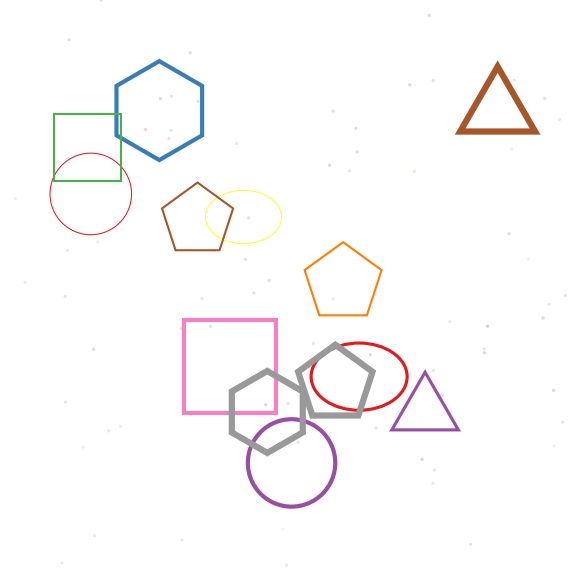[{"shape": "oval", "thickness": 1.5, "radius": 0.42, "center": [0.622, 0.347]}, {"shape": "circle", "thickness": 0.5, "radius": 0.35, "center": [0.157, 0.663]}, {"shape": "hexagon", "thickness": 2, "radius": 0.43, "center": [0.276, 0.808]}, {"shape": "square", "thickness": 1, "radius": 0.29, "center": [0.152, 0.743]}, {"shape": "triangle", "thickness": 1.5, "radius": 0.33, "center": [0.736, 0.288]}, {"shape": "circle", "thickness": 2, "radius": 0.38, "center": [0.505, 0.198]}, {"shape": "pentagon", "thickness": 1, "radius": 0.35, "center": [0.594, 0.51]}, {"shape": "oval", "thickness": 0.5, "radius": 0.33, "center": [0.422, 0.623]}, {"shape": "pentagon", "thickness": 1, "radius": 0.32, "center": [0.342, 0.618]}, {"shape": "triangle", "thickness": 3, "radius": 0.37, "center": [0.862, 0.809]}, {"shape": "square", "thickness": 2, "radius": 0.4, "center": [0.398, 0.365]}, {"shape": "hexagon", "thickness": 3, "radius": 0.35, "center": [0.463, 0.286]}, {"shape": "pentagon", "thickness": 3, "radius": 0.34, "center": [0.581, 0.334]}]